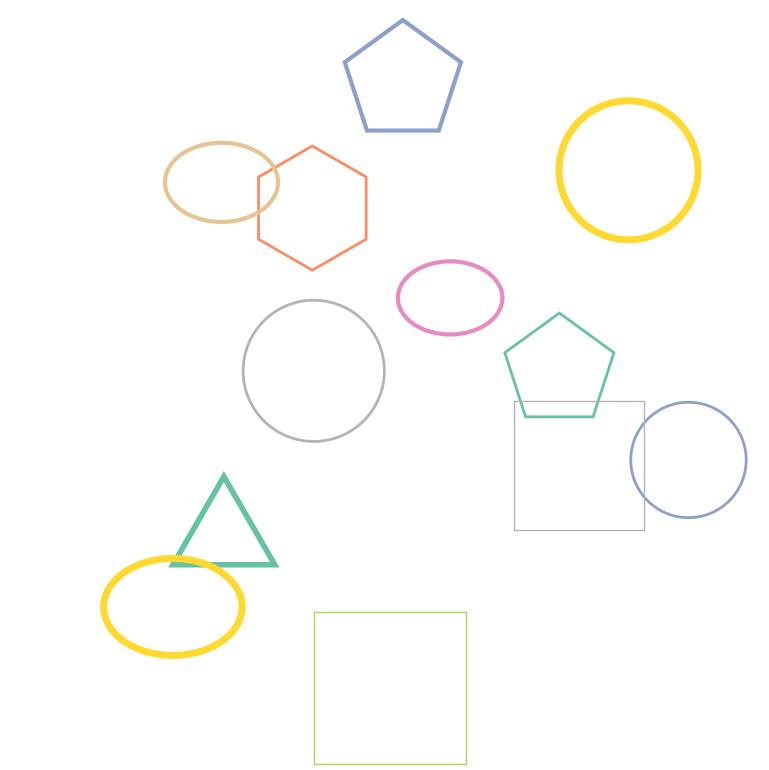[{"shape": "pentagon", "thickness": 1, "radius": 0.37, "center": [0.726, 0.519]}, {"shape": "triangle", "thickness": 2, "radius": 0.38, "center": [0.291, 0.305]}, {"shape": "hexagon", "thickness": 1, "radius": 0.4, "center": [0.406, 0.73]}, {"shape": "pentagon", "thickness": 1.5, "radius": 0.4, "center": [0.523, 0.895]}, {"shape": "circle", "thickness": 1, "radius": 0.37, "center": [0.894, 0.403]}, {"shape": "oval", "thickness": 1.5, "radius": 0.34, "center": [0.585, 0.613]}, {"shape": "square", "thickness": 0.5, "radius": 0.49, "center": [0.507, 0.106]}, {"shape": "oval", "thickness": 2.5, "radius": 0.45, "center": [0.225, 0.212]}, {"shape": "circle", "thickness": 2.5, "radius": 0.45, "center": [0.816, 0.779]}, {"shape": "oval", "thickness": 1.5, "radius": 0.37, "center": [0.288, 0.763]}, {"shape": "square", "thickness": 0.5, "radius": 0.42, "center": [0.752, 0.395]}, {"shape": "circle", "thickness": 1, "radius": 0.46, "center": [0.407, 0.518]}]